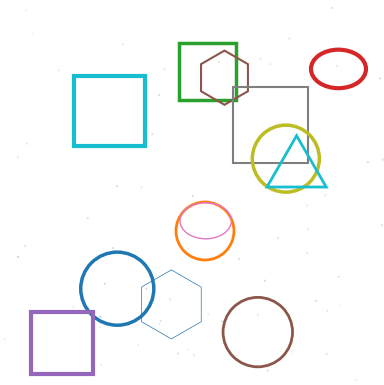[{"shape": "hexagon", "thickness": 0.5, "radius": 0.45, "center": [0.445, 0.209]}, {"shape": "circle", "thickness": 2.5, "radius": 0.47, "center": [0.305, 0.25]}, {"shape": "circle", "thickness": 2, "radius": 0.38, "center": [0.532, 0.4]}, {"shape": "square", "thickness": 2.5, "radius": 0.37, "center": [0.539, 0.814]}, {"shape": "oval", "thickness": 3, "radius": 0.36, "center": [0.879, 0.821]}, {"shape": "square", "thickness": 3, "radius": 0.4, "center": [0.162, 0.109]}, {"shape": "circle", "thickness": 2, "radius": 0.45, "center": [0.67, 0.137]}, {"shape": "hexagon", "thickness": 1.5, "radius": 0.35, "center": [0.583, 0.798]}, {"shape": "oval", "thickness": 1, "radius": 0.33, "center": [0.534, 0.426]}, {"shape": "square", "thickness": 1.5, "radius": 0.49, "center": [0.703, 0.676]}, {"shape": "circle", "thickness": 2.5, "radius": 0.44, "center": [0.742, 0.588]}, {"shape": "triangle", "thickness": 2, "radius": 0.44, "center": [0.77, 0.559]}, {"shape": "square", "thickness": 3, "radius": 0.46, "center": [0.285, 0.712]}]